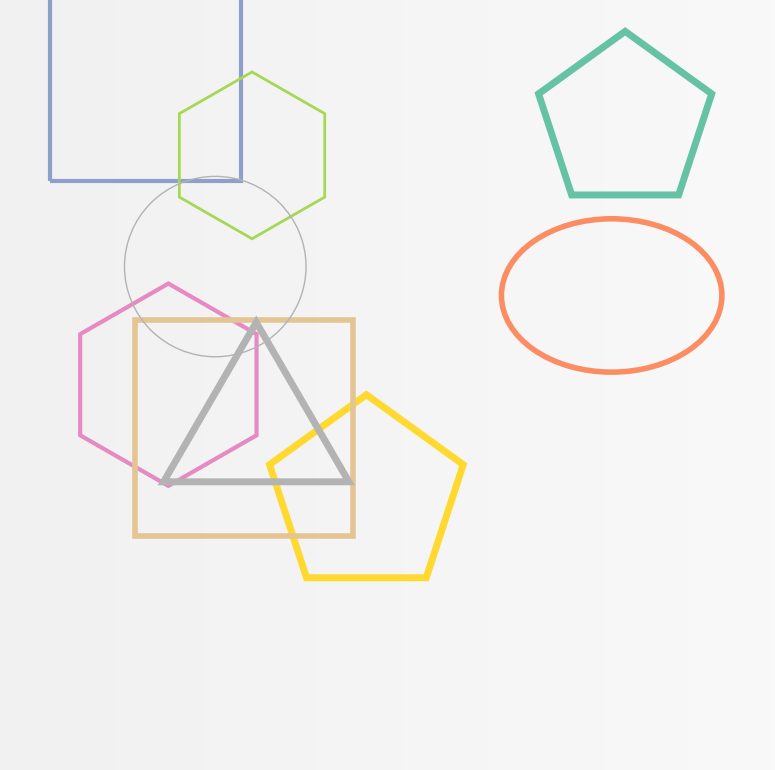[{"shape": "pentagon", "thickness": 2.5, "radius": 0.59, "center": [0.807, 0.842]}, {"shape": "oval", "thickness": 2, "radius": 0.71, "center": [0.789, 0.616]}, {"shape": "square", "thickness": 1.5, "radius": 0.62, "center": [0.188, 0.888]}, {"shape": "hexagon", "thickness": 1.5, "radius": 0.66, "center": [0.217, 0.5]}, {"shape": "hexagon", "thickness": 1, "radius": 0.54, "center": [0.325, 0.798]}, {"shape": "pentagon", "thickness": 2.5, "radius": 0.66, "center": [0.473, 0.356]}, {"shape": "square", "thickness": 2, "radius": 0.7, "center": [0.315, 0.444]}, {"shape": "circle", "thickness": 0.5, "radius": 0.59, "center": [0.278, 0.654]}, {"shape": "triangle", "thickness": 2.5, "radius": 0.69, "center": [0.331, 0.443]}]